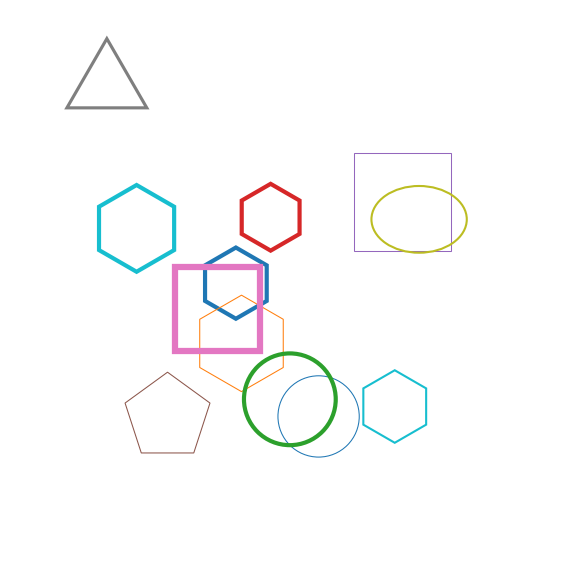[{"shape": "hexagon", "thickness": 2, "radius": 0.31, "center": [0.408, 0.509]}, {"shape": "circle", "thickness": 0.5, "radius": 0.35, "center": [0.552, 0.278]}, {"shape": "hexagon", "thickness": 0.5, "radius": 0.42, "center": [0.418, 0.405]}, {"shape": "circle", "thickness": 2, "radius": 0.4, "center": [0.502, 0.308]}, {"shape": "hexagon", "thickness": 2, "radius": 0.29, "center": [0.469, 0.623]}, {"shape": "square", "thickness": 0.5, "radius": 0.42, "center": [0.697, 0.649]}, {"shape": "pentagon", "thickness": 0.5, "radius": 0.39, "center": [0.29, 0.277]}, {"shape": "square", "thickness": 3, "radius": 0.36, "center": [0.377, 0.464]}, {"shape": "triangle", "thickness": 1.5, "radius": 0.4, "center": [0.185, 0.852]}, {"shape": "oval", "thickness": 1, "radius": 0.41, "center": [0.726, 0.619]}, {"shape": "hexagon", "thickness": 1, "radius": 0.31, "center": [0.684, 0.295]}, {"shape": "hexagon", "thickness": 2, "radius": 0.38, "center": [0.237, 0.604]}]